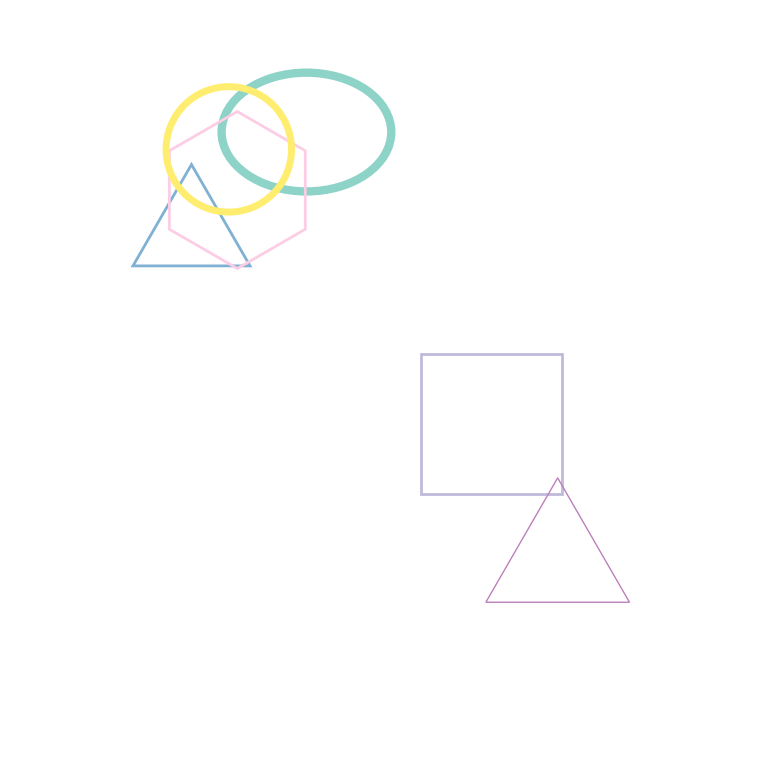[{"shape": "oval", "thickness": 3, "radius": 0.55, "center": [0.398, 0.829]}, {"shape": "square", "thickness": 1, "radius": 0.46, "center": [0.638, 0.45]}, {"shape": "triangle", "thickness": 1, "radius": 0.44, "center": [0.249, 0.699]}, {"shape": "hexagon", "thickness": 1, "radius": 0.51, "center": [0.308, 0.753]}, {"shape": "triangle", "thickness": 0.5, "radius": 0.54, "center": [0.724, 0.272]}, {"shape": "circle", "thickness": 2.5, "radius": 0.41, "center": [0.297, 0.806]}]